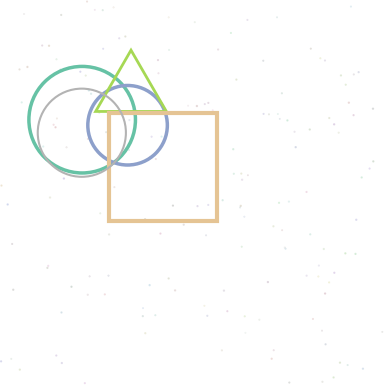[{"shape": "circle", "thickness": 2.5, "radius": 0.69, "center": [0.213, 0.689]}, {"shape": "circle", "thickness": 2.5, "radius": 0.52, "center": [0.331, 0.675]}, {"shape": "triangle", "thickness": 2, "radius": 0.53, "center": [0.34, 0.764]}, {"shape": "square", "thickness": 3, "radius": 0.71, "center": [0.424, 0.566]}, {"shape": "circle", "thickness": 1.5, "radius": 0.57, "center": [0.213, 0.655]}]